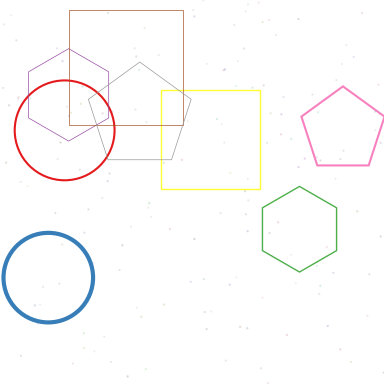[{"shape": "circle", "thickness": 1.5, "radius": 0.65, "center": [0.168, 0.661]}, {"shape": "circle", "thickness": 3, "radius": 0.58, "center": [0.125, 0.279]}, {"shape": "hexagon", "thickness": 1, "radius": 0.56, "center": [0.778, 0.405]}, {"shape": "hexagon", "thickness": 0.5, "radius": 0.6, "center": [0.178, 0.754]}, {"shape": "square", "thickness": 1, "radius": 0.64, "center": [0.546, 0.638]}, {"shape": "square", "thickness": 0.5, "radius": 0.74, "center": [0.327, 0.825]}, {"shape": "pentagon", "thickness": 1.5, "radius": 0.57, "center": [0.891, 0.662]}, {"shape": "pentagon", "thickness": 0.5, "radius": 0.7, "center": [0.363, 0.699]}]